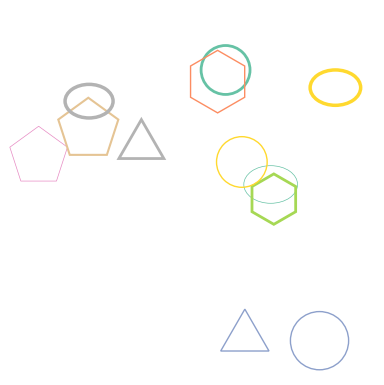[{"shape": "oval", "thickness": 0.5, "radius": 0.35, "center": [0.703, 0.521]}, {"shape": "circle", "thickness": 2, "radius": 0.32, "center": [0.586, 0.818]}, {"shape": "hexagon", "thickness": 1, "radius": 0.41, "center": [0.565, 0.788]}, {"shape": "circle", "thickness": 1, "radius": 0.38, "center": [0.83, 0.115]}, {"shape": "triangle", "thickness": 1, "radius": 0.36, "center": [0.636, 0.125]}, {"shape": "pentagon", "thickness": 0.5, "radius": 0.39, "center": [0.1, 0.593]}, {"shape": "hexagon", "thickness": 2, "radius": 0.33, "center": [0.711, 0.483]}, {"shape": "circle", "thickness": 1, "radius": 0.33, "center": [0.628, 0.579]}, {"shape": "oval", "thickness": 2.5, "radius": 0.33, "center": [0.871, 0.772]}, {"shape": "pentagon", "thickness": 1.5, "radius": 0.41, "center": [0.229, 0.664]}, {"shape": "oval", "thickness": 2.5, "radius": 0.31, "center": [0.231, 0.737]}, {"shape": "triangle", "thickness": 2, "radius": 0.34, "center": [0.367, 0.622]}]